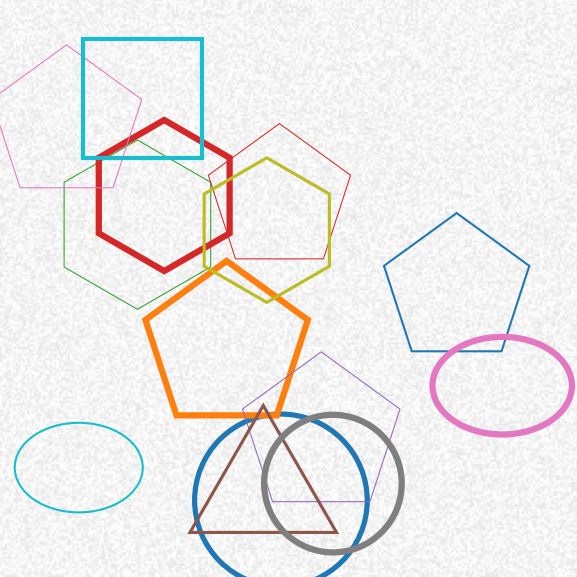[{"shape": "circle", "thickness": 2.5, "radius": 0.75, "center": [0.486, 0.133]}, {"shape": "pentagon", "thickness": 1, "radius": 0.66, "center": [0.791, 0.498]}, {"shape": "pentagon", "thickness": 3, "radius": 0.74, "center": [0.392, 0.399]}, {"shape": "hexagon", "thickness": 0.5, "radius": 0.73, "center": [0.238, 0.61]}, {"shape": "hexagon", "thickness": 3, "radius": 0.65, "center": [0.284, 0.661]}, {"shape": "pentagon", "thickness": 0.5, "radius": 0.65, "center": [0.484, 0.656]}, {"shape": "pentagon", "thickness": 0.5, "radius": 0.72, "center": [0.556, 0.246]}, {"shape": "triangle", "thickness": 1.5, "radius": 0.73, "center": [0.456, 0.15]}, {"shape": "pentagon", "thickness": 0.5, "radius": 0.68, "center": [0.115, 0.785]}, {"shape": "oval", "thickness": 3, "radius": 0.6, "center": [0.87, 0.331]}, {"shape": "circle", "thickness": 3, "radius": 0.6, "center": [0.576, 0.162]}, {"shape": "hexagon", "thickness": 1.5, "radius": 0.63, "center": [0.462, 0.601]}, {"shape": "oval", "thickness": 1, "radius": 0.55, "center": [0.136, 0.189]}, {"shape": "square", "thickness": 2, "radius": 0.51, "center": [0.247, 0.829]}]